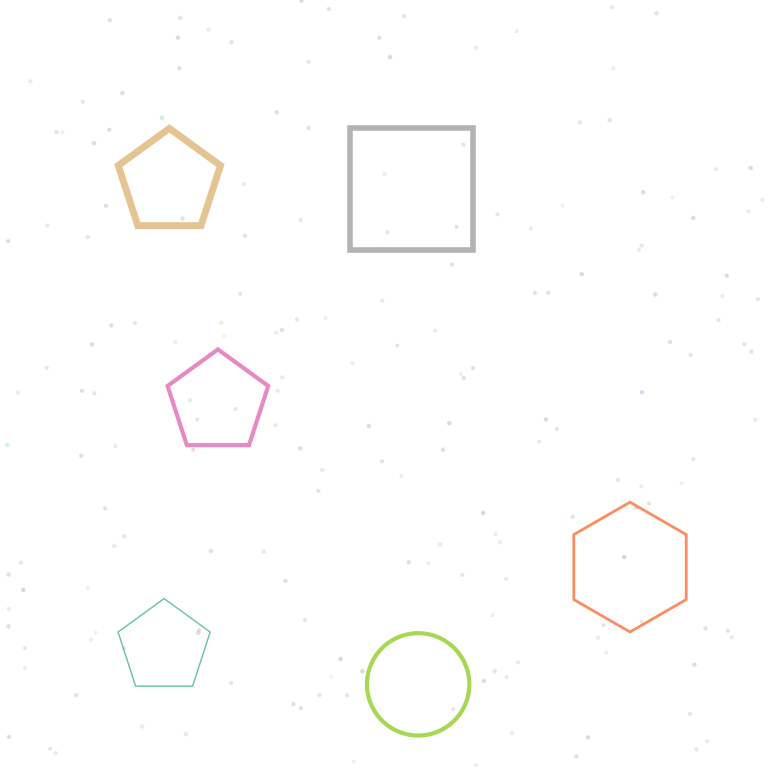[{"shape": "pentagon", "thickness": 0.5, "radius": 0.31, "center": [0.213, 0.16]}, {"shape": "hexagon", "thickness": 1, "radius": 0.42, "center": [0.818, 0.264]}, {"shape": "pentagon", "thickness": 1.5, "radius": 0.34, "center": [0.283, 0.478]}, {"shape": "circle", "thickness": 1.5, "radius": 0.33, "center": [0.543, 0.111]}, {"shape": "pentagon", "thickness": 2.5, "radius": 0.35, "center": [0.22, 0.763]}, {"shape": "square", "thickness": 2, "radius": 0.4, "center": [0.534, 0.754]}]